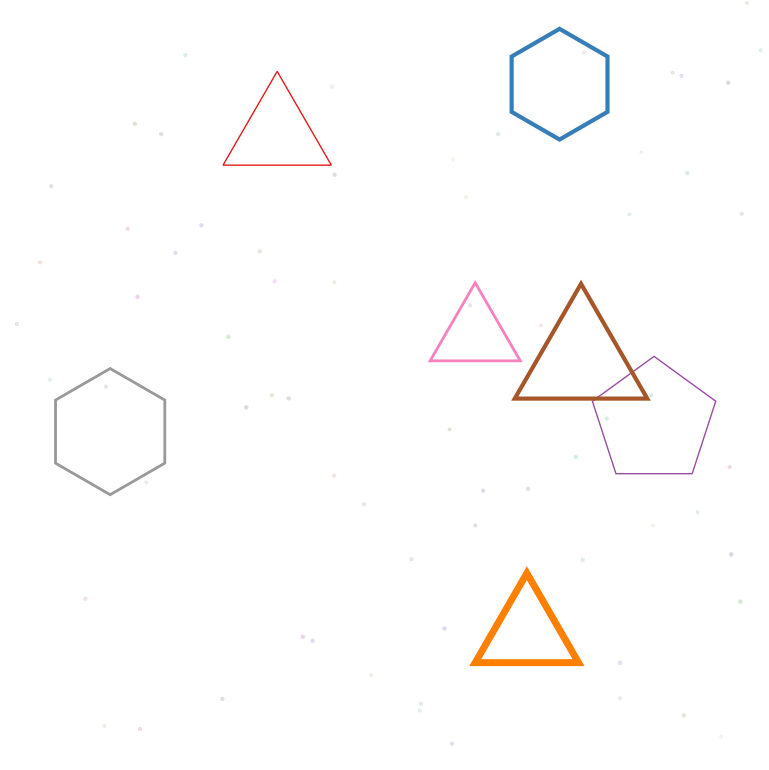[{"shape": "triangle", "thickness": 0.5, "radius": 0.41, "center": [0.36, 0.826]}, {"shape": "hexagon", "thickness": 1.5, "radius": 0.36, "center": [0.727, 0.891]}, {"shape": "pentagon", "thickness": 0.5, "radius": 0.42, "center": [0.849, 0.453]}, {"shape": "triangle", "thickness": 2.5, "radius": 0.39, "center": [0.684, 0.178]}, {"shape": "triangle", "thickness": 1.5, "radius": 0.5, "center": [0.755, 0.532]}, {"shape": "triangle", "thickness": 1, "radius": 0.34, "center": [0.617, 0.565]}, {"shape": "hexagon", "thickness": 1, "radius": 0.41, "center": [0.143, 0.439]}]